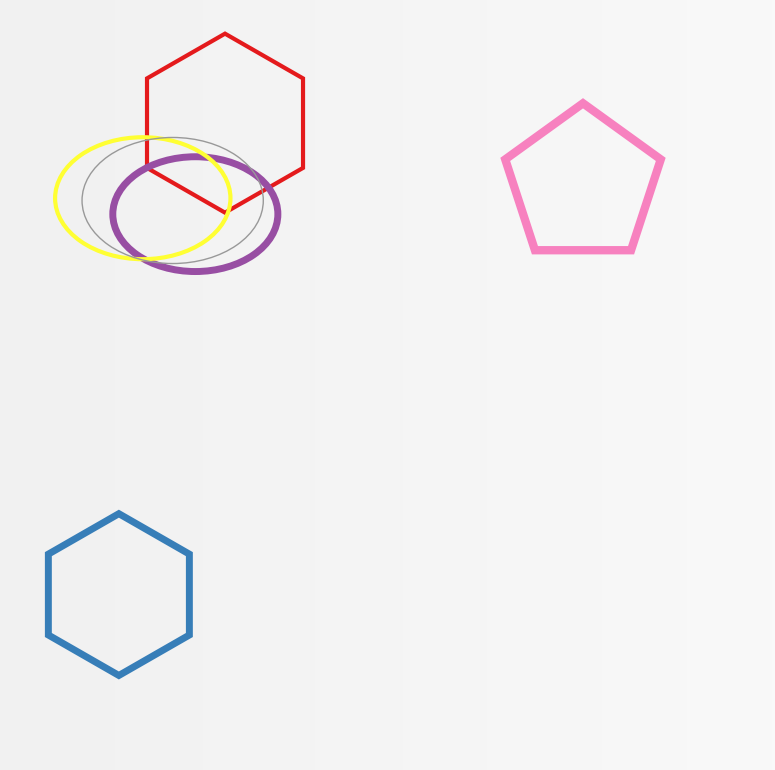[{"shape": "hexagon", "thickness": 1.5, "radius": 0.58, "center": [0.29, 0.84]}, {"shape": "hexagon", "thickness": 2.5, "radius": 0.53, "center": [0.153, 0.228]}, {"shape": "oval", "thickness": 2.5, "radius": 0.53, "center": [0.252, 0.722]}, {"shape": "oval", "thickness": 1.5, "radius": 0.57, "center": [0.184, 0.743]}, {"shape": "pentagon", "thickness": 3, "radius": 0.53, "center": [0.752, 0.76]}, {"shape": "oval", "thickness": 0.5, "radius": 0.58, "center": [0.223, 0.74]}]